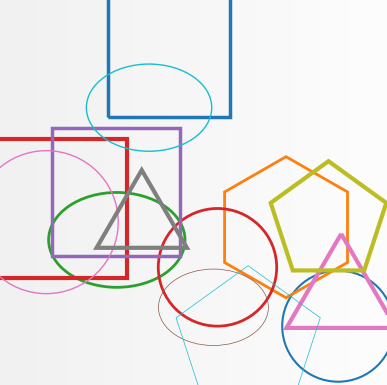[{"shape": "square", "thickness": 2.5, "radius": 0.79, "center": [0.437, 0.853]}, {"shape": "circle", "thickness": 1.5, "radius": 0.72, "center": [0.873, 0.153]}, {"shape": "hexagon", "thickness": 2, "radius": 0.92, "center": [0.738, 0.41]}, {"shape": "oval", "thickness": 2, "radius": 0.88, "center": [0.301, 0.377]}, {"shape": "square", "thickness": 3, "radius": 0.9, "center": [0.147, 0.458]}, {"shape": "circle", "thickness": 2, "radius": 0.76, "center": [0.561, 0.306]}, {"shape": "square", "thickness": 2.5, "radius": 0.83, "center": [0.3, 0.501]}, {"shape": "oval", "thickness": 0.5, "radius": 0.71, "center": [0.551, 0.202]}, {"shape": "triangle", "thickness": 3, "radius": 0.81, "center": [0.88, 0.23]}, {"shape": "circle", "thickness": 1, "radius": 0.93, "center": [0.119, 0.423]}, {"shape": "triangle", "thickness": 3, "radius": 0.67, "center": [0.366, 0.424]}, {"shape": "pentagon", "thickness": 3, "radius": 0.78, "center": [0.848, 0.424]}, {"shape": "pentagon", "thickness": 0.5, "radius": 0.98, "center": [0.64, 0.114]}, {"shape": "oval", "thickness": 1, "radius": 0.81, "center": [0.385, 0.72]}]